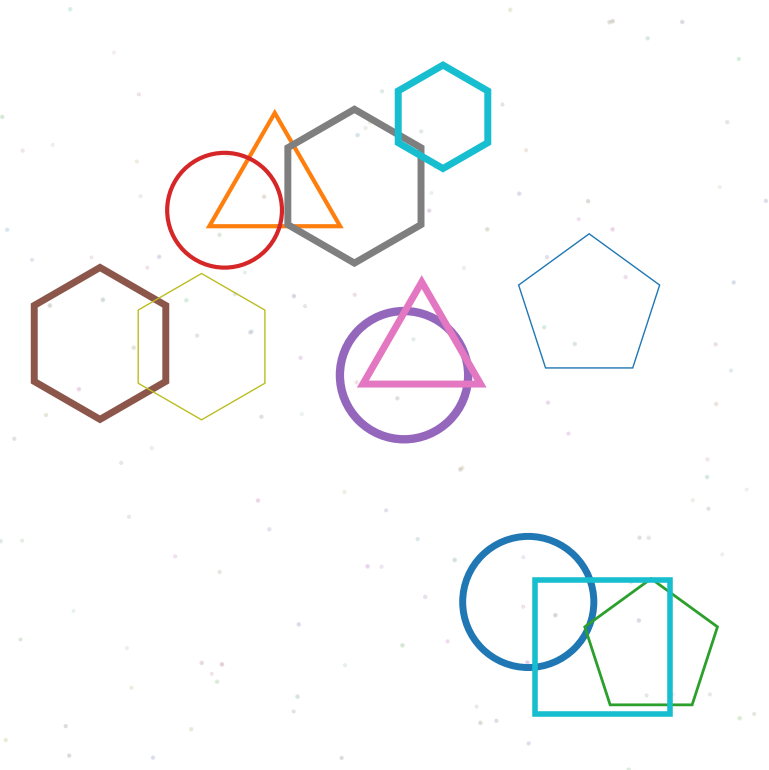[{"shape": "circle", "thickness": 2.5, "radius": 0.43, "center": [0.686, 0.218]}, {"shape": "pentagon", "thickness": 0.5, "radius": 0.48, "center": [0.765, 0.6]}, {"shape": "triangle", "thickness": 1.5, "radius": 0.49, "center": [0.357, 0.755]}, {"shape": "pentagon", "thickness": 1, "radius": 0.45, "center": [0.846, 0.158]}, {"shape": "circle", "thickness": 1.5, "radius": 0.37, "center": [0.292, 0.727]}, {"shape": "circle", "thickness": 3, "radius": 0.42, "center": [0.525, 0.513]}, {"shape": "hexagon", "thickness": 2.5, "radius": 0.49, "center": [0.13, 0.554]}, {"shape": "triangle", "thickness": 2.5, "radius": 0.44, "center": [0.548, 0.545]}, {"shape": "hexagon", "thickness": 2.5, "radius": 0.5, "center": [0.46, 0.758]}, {"shape": "hexagon", "thickness": 0.5, "radius": 0.48, "center": [0.262, 0.55]}, {"shape": "hexagon", "thickness": 2.5, "radius": 0.34, "center": [0.575, 0.848]}, {"shape": "square", "thickness": 2, "radius": 0.44, "center": [0.783, 0.16]}]